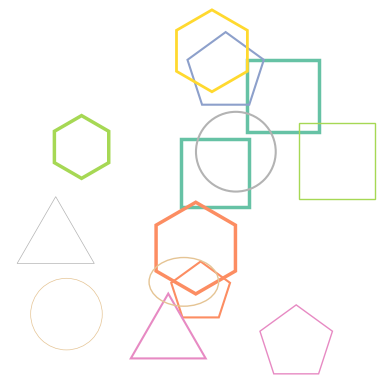[{"shape": "square", "thickness": 2.5, "radius": 0.44, "center": [0.558, 0.551]}, {"shape": "square", "thickness": 2.5, "radius": 0.47, "center": [0.735, 0.751]}, {"shape": "pentagon", "thickness": 1.5, "radius": 0.4, "center": [0.521, 0.241]}, {"shape": "hexagon", "thickness": 2.5, "radius": 0.6, "center": [0.508, 0.356]}, {"shape": "pentagon", "thickness": 1.5, "radius": 0.52, "center": [0.586, 0.812]}, {"shape": "pentagon", "thickness": 1, "radius": 0.49, "center": [0.769, 0.109]}, {"shape": "triangle", "thickness": 1.5, "radius": 0.56, "center": [0.437, 0.125]}, {"shape": "square", "thickness": 1, "radius": 0.5, "center": [0.875, 0.583]}, {"shape": "hexagon", "thickness": 2.5, "radius": 0.41, "center": [0.212, 0.618]}, {"shape": "hexagon", "thickness": 2, "radius": 0.53, "center": [0.55, 0.868]}, {"shape": "oval", "thickness": 1, "radius": 0.45, "center": [0.477, 0.268]}, {"shape": "circle", "thickness": 0.5, "radius": 0.46, "center": [0.173, 0.184]}, {"shape": "triangle", "thickness": 0.5, "radius": 0.58, "center": [0.145, 0.374]}, {"shape": "circle", "thickness": 1.5, "radius": 0.52, "center": [0.613, 0.606]}]